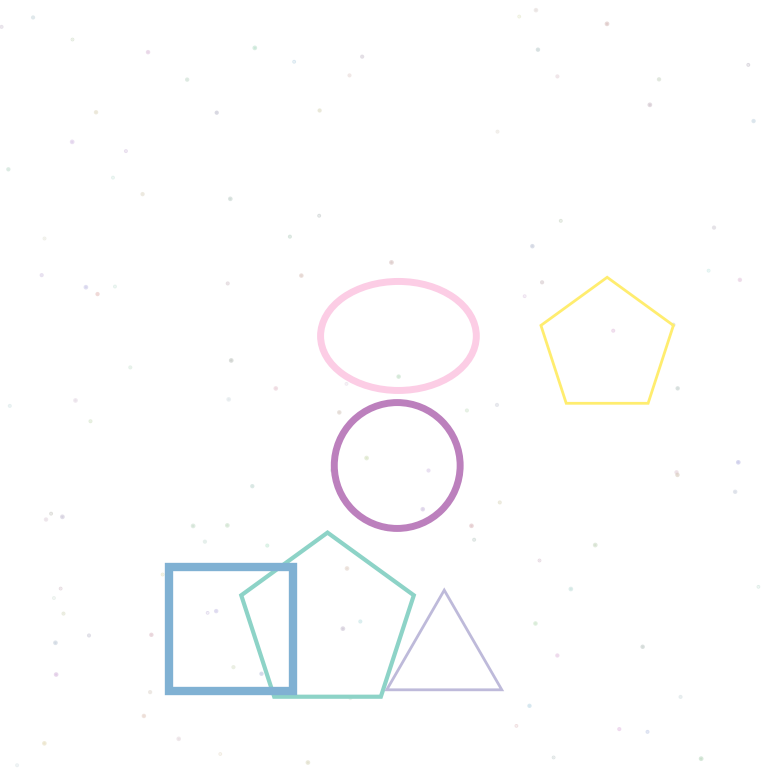[{"shape": "pentagon", "thickness": 1.5, "radius": 0.59, "center": [0.425, 0.19]}, {"shape": "triangle", "thickness": 1, "radius": 0.43, "center": [0.577, 0.147]}, {"shape": "square", "thickness": 3, "radius": 0.4, "center": [0.3, 0.183]}, {"shape": "oval", "thickness": 2.5, "radius": 0.51, "center": [0.517, 0.564]}, {"shape": "circle", "thickness": 2.5, "radius": 0.41, "center": [0.516, 0.395]}, {"shape": "pentagon", "thickness": 1, "radius": 0.45, "center": [0.789, 0.549]}]